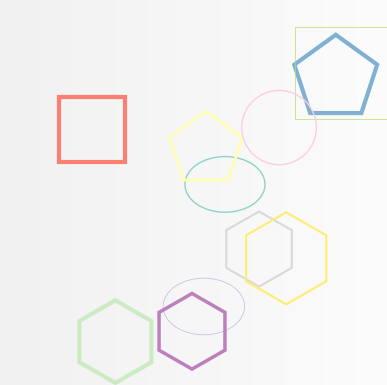[{"shape": "oval", "thickness": 1, "radius": 0.52, "center": [0.581, 0.521]}, {"shape": "pentagon", "thickness": 2, "radius": 0.49, "center": [0.531, 0.612]}, {"shape": "oval", "thickness": 0.5, "radius": 0.53, "center": [0.526, 0.204]}, {"shape": "square", "thickness": 3, "radius": 0.42, "center": [0.238, 0.663]}, {"shape": "pentagon", "thickness": 3, "radius": 0.56, "center": [0.866, 0.797]}, {"shape": "square", "thickness": 0.5, "radius": 0.6, "center": [0.881, 0.811]}, {"shape": "circle", "thickness": 1, "radius": 0.48, "center": [0.72, 0.669]}, {"shape": "hexagon", "thickness": 1.5, "radius": 0.49, "center": [0.668, 0.353]}, {"shape": "hexagon", "thickness": 2.5, "radius": 0.49, "center": [0.495, 0.139]}, {"shape": "hexagon", "thickness": 3, "radius": 0.54, "center": [0.298, 0.113]}, {"shape": "hexagon", "thickness": 1.5, "radius": 0.6, "center": [0.739, 0.329]}]